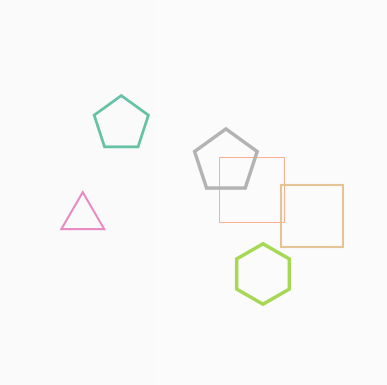[{"shape": "pentagon", "thickness": 2, "radius": 0.37, "center": [0.313, 0.678]}, {"shape": "square", "thickness": 0.5, "radius": 0.42, "center": [0.649, 0.507]}, {"shape": "triangle", "thickness": 1.5, "radius": 0.32, "center": [0.214, 0.437]}, {"shape": "hexagon", "thickness": 2.5, "radius": 0.39, "center": [0.679, 0.288]}, {"shape": "square", "thickness": 1.5, "radius": 0.41, "center": [0.805, 0.438]}, {"shape": "pentagon", "thickness": 2.5, "radius": 0.42, "center": [0.583, 0.58]}]